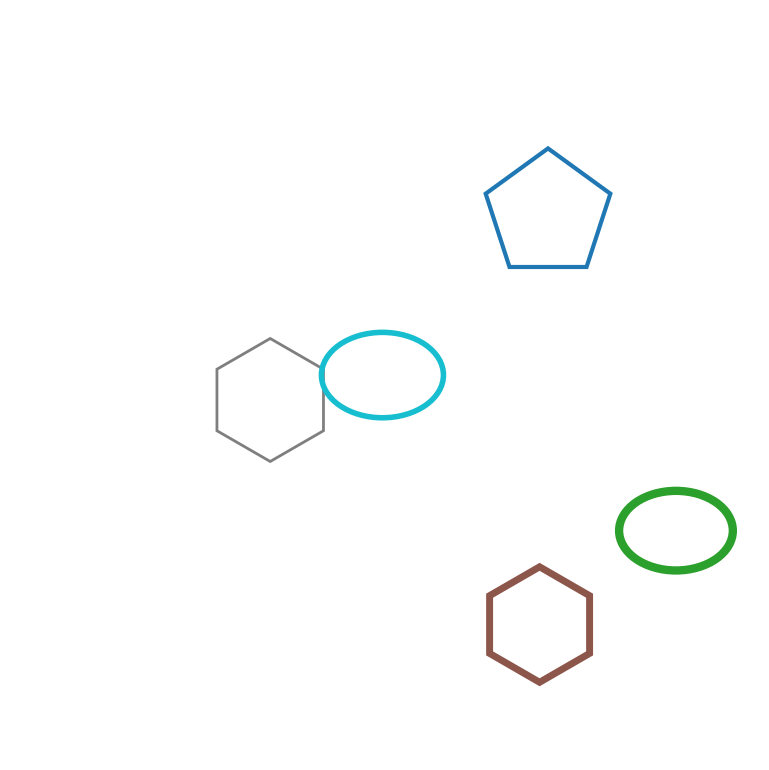[{"shape": "pentagon", "thickness": 1.5, "radius": 0.43, "center": [0.712, 0.722]}, {"shape": "oval", "thickness": 3, "radius": 0.37, "center": [0.878, 0.311]}, {"shape": "hexagon", "thickness": 2.5, "radius": 0.37, "center": [0.701, 0.189]}, {"shape": "hexagon", "thickness": 1, "radius": 0.4, "center": [0.351, 0.481]}, {"shape": "oval", "thickness": 2, "radius": 0.4, "center": [0.497, 0.513]}]